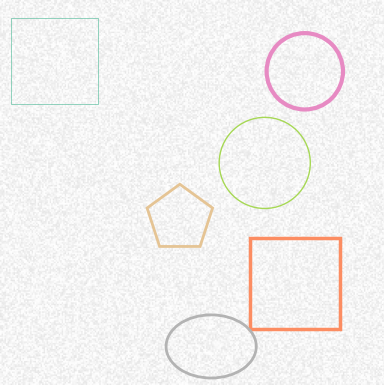[{"shape": "square", "thickness": 0.5, "radius": 0.56, "center": [0.141, 0.842]}, {"shape": "square", "thickness": 2.5, "radius": 0.59, "center": [0.767, 0.263]}, {"shape": "circle", "thickness": 3, "radius": 0.5, "center": [0.792, 0.815]}, {"shape": "circle", "thickness": 1, "radius": 0.59, "center": [0.688, 0.577]}, {"shape": "pentagon", "thickness": 2, "radius": 0.45, "center": [0.467, 0.432]}, {"shape": "oval", "thickness": 2, "radius": 0.59, "center": [0.549, 0.1]}]